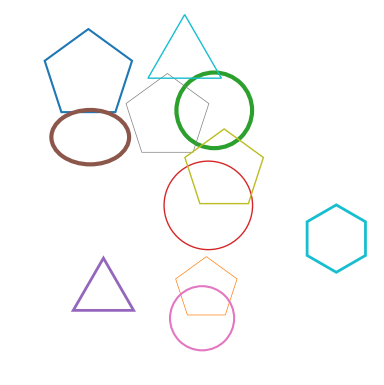[{"shape": "pentagon", "thickness": 1.5, "radius": 0.6, "center": [0.23, 0.805]}, {"shape": "pentagon", "thickness": 0.5, "radius": 0.42, "center": [0.536, 0.25]}, {"shape": "circle", "thickness": 3, "radius": 0.49, "center": [0.557, 0.713]}, {"shape": "circle", "thickness": 1, "radius": 0.57, "center": [0.541, 0.467]}, {"shape": "triangle", "thickness": 2, "radius": 0.45, "center": [0.269, 0.239]}, {"shape": "oval", "thickness": 3, "radius": 0.5, "center": [0.234, 0.644]}, {"shape": "circle", "thickness": 1.5, "radius": 0.42, "center": [0.525, 0.173]}, {"shape": "pentagon", "thickness": 0.5, "radius": 0.57, "center": [0.435, 0.696]}, {"shape": "pentagon", "thickness": 1, "radius": 0.54, "center": [0.582, 0.558]}, {"shape": "hexagon", "thickness": 2, "radius": 0.44, "center": [0.873, 0.38]}, {"shape": "triangle", "thickness": 1, "radius": 0.55, "center": [0.48, 0.852]}]